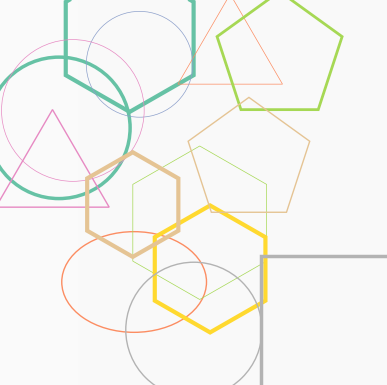[{"shape": "circle", "thickness": 2.5, "radius": 0.92, "center": [0.152, 0.668]}, {"shape": "hexagon", "thickness": 3, "radius": 0.95, "center": [0.335, 0.9]}, {"shape": "oval", "thickness": 1, "radius": 0.93, "center": [0.346, 0.268]}, {"shape": "triangle", "thickness": 0.5, "radius": 0.78, "center": [0.594, 0.859]}, {"shape": "circle", "thickness": 0.5, "radius": 0.69, "center": [0.36, 0.833]}, {"shape": "circle", "thickness": 0.5, "radius": 0.92, "center": [0.188, 0.713]}, {"shape": "triangle", "thickness": 1, "radius": 0.84, "center": [0.135, 0.546]}, {"shape": "pentagon", "thickness": 2, "radius": 0.85, "center": [0.722, 0.852]}, {"shape": "hexagon", "thickness": 0.5, "radius": 1.0, "center": [0.515, 0.421]}, {"shape": "hexagon", "thickness": 3, "radius": 0.82, "center": [0.542, 0.301]}, {"shape": "hexagon", "thickness": 3, "radius": 0.68, "center": [0.343, 0.469]}, {"shape": "pentagon", "thickness": 1, "radius": 0.82, "center": [0.642, 0.582]}, {"shape": "circle", "thickness": 1, "radius": 0.88, "center": [0.5, 0.143]}, {"shape": "square", "thickness": 2.5, "radius": 0.91, "center": [0.854, 0.153]}]